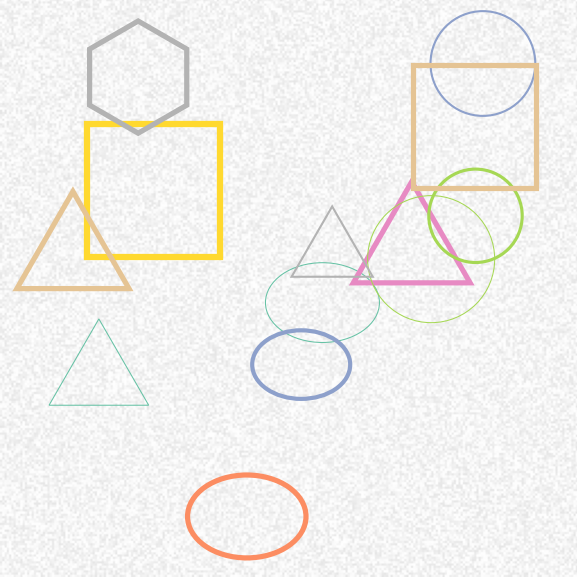[{"shape": "oval", "thickness": 0.5, "radius": 0.49, "center": [0.558, 0.475]}, {"shape": "triangle", "thickness": 0.5, "radius": 0.5, "center": [0.171, 0.347]}, {"shape": "oval", "thickness": 2.5, "radius": 0.51, "center": [0.427, 0.105]}, {"shape": "circle", "thickness": 1, "radius": 0.45, "center": [0.836, 0.889]}, {"shape": "oval", "thickness": 2, "radius": 0.42, "center": [0.522, 0.368]}, {"shape": "triangle", "thickness": 2.5, "radius": 0.58, "center": [0.713, 0.568]}, {"shape": "circle", "thickness": 1.5, "radius": 0.4, "center": [0.823, 0.625]}, {"shape": "circle", "thickness": 0.5, "radius": 0.55, "center": [0.747, 0.55]}, {"shape": "square", "thickness": 3, "radius": 0.58, "center": [0.266, 0.669]}, {"shape": "triangle", "thickness": 2.5, "radius": 0.56, "center": [0.126, 0.555]}, {"shape": "square", "thickness": 2.5, "radius": 0.53, "center": [0.822, 0.78]}, {"shape": "hexagon", "thickness": 2.5, "radius": 0.49, "center": [0.239, 0.866]}, {"shape": "triangle", "thickness": 1, "radius": 0.41, "center": [0.575, 0.56]}]